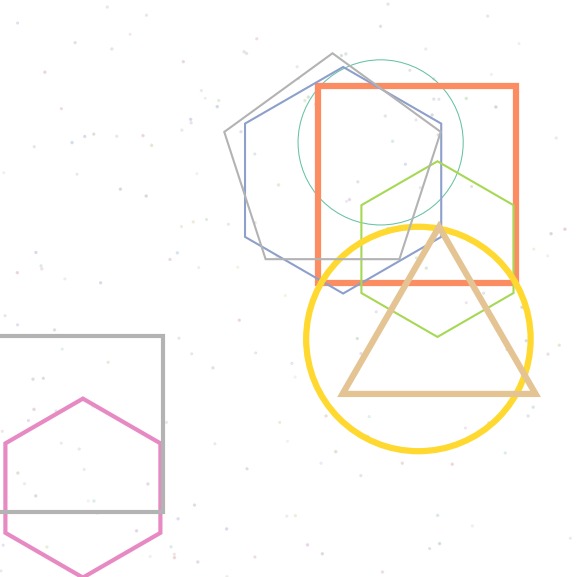[{"shape": "circle", "thickness": 0.5, "radius": 0.71, "center": [0.659, 0.753]}, {"shape": "square", "thickness": 3, "radius": 0.86, "center": [0.722, 0.68]}, {"shape": "hexagon", "thickness": 1, "radius": 0.98, "center": [0.594, 0.687]}, {"shape": "hexagon", "thickness": 2, "radius": 0.77, "center": [0.144, 0.154]}, {"shape": "hexagon", "thickness": 1, "radius": 0.76, "center": [0.758, 0.568]}, {"shape": "circle", "thickness": 3, "radius": 0.97, "center": [0.725, 0.412]}, {"shape": "triangle", "thickness": 3, "radius": 0.96, "center": [0.76, 0.413]}, {"shape": "pentagon", "thickness": 1, "radius": 0.99, "center": [0.576, 0.71]}, {"shape": "square", "thickness": 2, "radius": 0.76, "center": [0.13, 0.266]}]